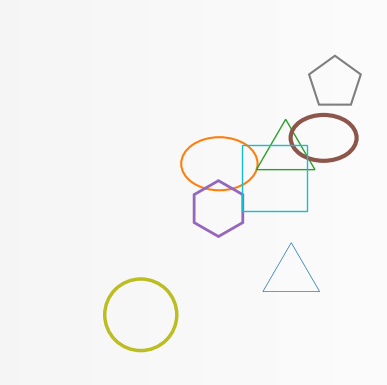[{"shape": "triangle", "thickness": 0.5, "radius": 0.42, "center": [0.752, 0.285]}, {"shape": "oval", "thickness": 1.5, "radius": 0.49, "center": [0.566, 0.575]}, {"shape": "triangle", "thickness": 1, "radius": 0.44, "center": [0.737, 0.603]}, {"shape": "hexagon", "thickness": 2, "radius": 0.36, "center": [0.564, 0.458]}, {"shape": "oval", "thickness": 3, "radius": 0.43, "center": [0.835, 0.642]}, {"shape": "pentagon", "thickness": 1.5, "radius": 0.35, "center": [0.864, 0.785]}, {"shape": "circle", "thickness": 2.5, "radius": 0.46, "center": [0.363, 0.182]}, {"shape": "square", "thickness": 1, "radius": 0.42, "center": [0.709, 0.538]}]